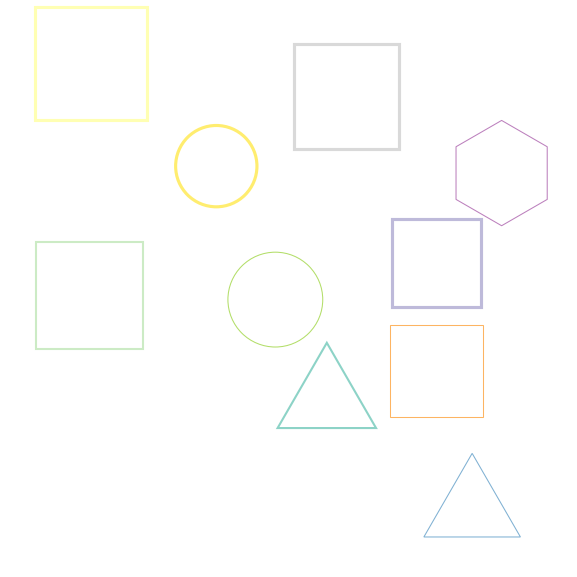[{"shape": "triangle", "thickness": 1, "radius": 0.49, "center": [0.566, 0.307]}, {"shape": "square", "thickness": 1.5, "radius": 0.49, "center": [0.157, 0.889]}, {"shape": "square", "thickness": 1.5, "radius": 0.38, "center": [0.755, 0.544]}, {"shape": "triangle", "thickness": 0.5, "radius": 0.48, "center": [0.818, 0.118]}, {"shape": "square", "thickness": 0.5, "radius": 0.4, "center": [0.756, 0.357]}, {"shape": "circle", "thickness": 0.5, "radius": 0.41, "center": [0.477, 0.48]}, {"shape": "square", "thickness": 1.5, "radius": 0.45, "center": [0.601, 0.833]}, {"shape": "hexagon", "thickness": 0.5, "radius": 0.46, "center": [0.869, 0.699]}, {"shape": "square", "thickness": 1, "radius": 0.46, "center": [0.155, 0.487]}, {"shape": "circle", "thickness": 1.5, "radius": 0.35, "center": [0.375, 0.711]}]